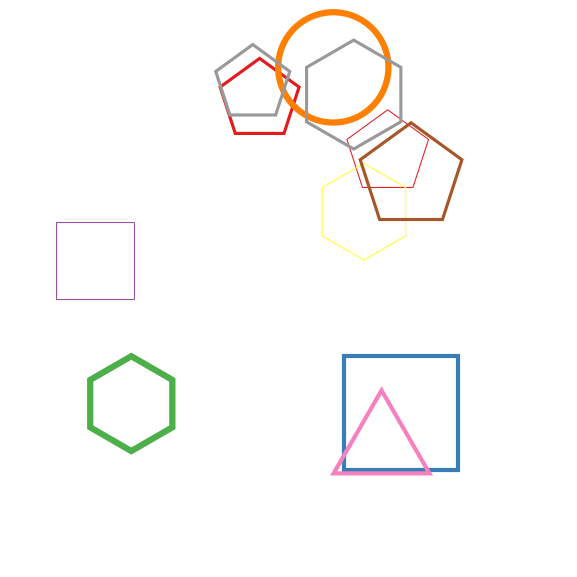[{"shape": "pentagon", "thickness": 1.5, "radius": 0.36, "center": [0.45, 0.826]}, {"shape": "pentagon", "thickness": 0.5, "radius": 0.37, "center": [0.671, 0.735]}, {"shape": "square", "thickness": 2, "radius": 0.49, "center": [0.695, 0.284]}, {"shape": "hexagon", "thickness": 3, "radius": 0.41, "center": [0.227, 0.3]}, {"shape": "square", "thickness": 0.5, "radius": 0.34, "center": [0.165, 0.548]}, {"shape": "circle", "thickness": 3, "radius": 0.48, "center": [0.577, 0.882]}, {"shape": "hexagon", "thickness": 0.5, "radius": 0.42, "center": [0.63, 0.632]}, {"shape": "pentagon", "thickness": 1.5, "radius": 0.46, "center": [0.712, 0.694]}, {"shape": "triangle", "thickness": 2, "radius": 0.48, "center": [0.661, 0.227]}, {"shape": "pentagon", "thickness": 1.5, "radius": 0.34, "center": [0.438, 0.855]}, {"shape": "hexagon", "thickness": 1.5, "radius": 0.47, "center": [0.612, 0.835]}]